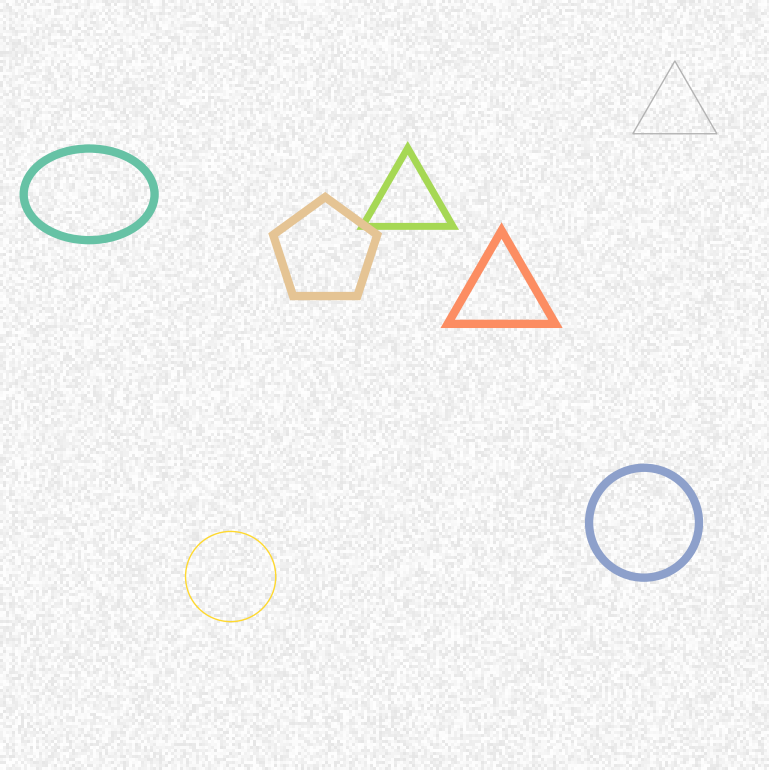[{"shape": "oval", "thickness": 3, "radius": 0.42, "center": [0.116, 0.748]}, {"shape": "triangle", "thickness": 3, "radius": 0.4, "center": [0.651, 0.62]}, {"shape": "circle", "thickness": 3, "radius": 0.36, "center": [0.836, 0.321]}, {"shape": "triangle", "thickness": 2.5, "radius": 0.34, "center": [0.53, 0.74]}, {"shape": "circle", "thickness": 0.5, "radius": 0.29, "center": [0.3, 0.251]}, {"shape": "pentagon", "thickness": 3, "radius": 0.36, "center": [0.422, 0.673]}, {"shape": "triangle", "thickness": 0.5, "radius": 0.32, "center": [0.876, 0.858]}]